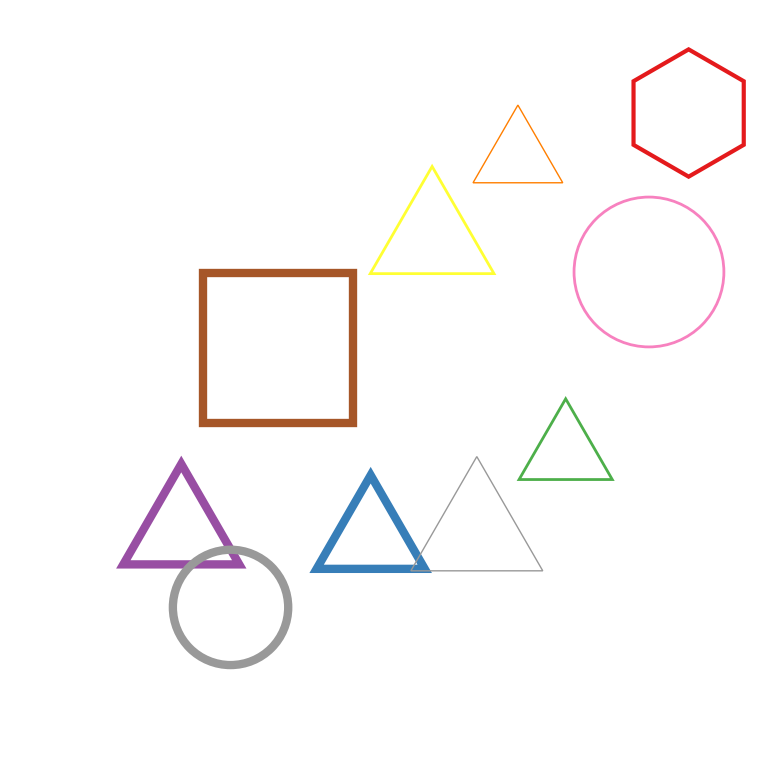[{"shape": "hexagon", "thickness": 1.5, "radius": 0.41, "center": [0.894, 0.853]}, {"shape": "triangle", "thickness": 3, "radius": 0.41, "center": [0.481, 0.302]}, {"shape": "triangle", "thickness": 1, "radius": 0.35, "center": [0.735, 0.412]}, {"shape": "triangle", "thickness": 3, "radius": 0.43, "center": [0.235, 0.31]}, {"shape": "triangle", "thickness": 0.5, "radius": 0.34, "center": [0.673, 0.796]}, {"shape": "triangle", "thickness": 1, "radius": 0.46, "center": [0.561, 0.691]}, {"shape": "square", "thickness": 3, "radius": 0.49, "center": [0.362, 0.547]}, {"shape": "circle", "thickness": 1, "radius": 0.49, "center": [0.843, 0.647]}, {"shape": "triangle", "thickness": 0.5, "radius": 0.49, "center": [0.619, 0.308]}, {"shape": "circle", "thickness": 3, "radius": 0.37, "center": [0.299, 0.211]}]